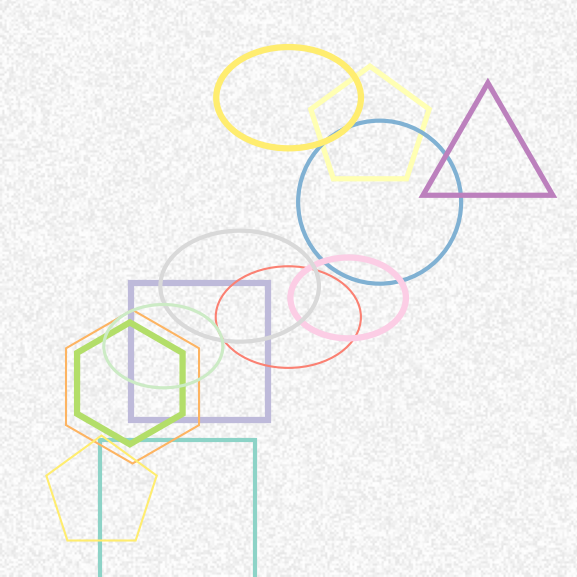[{"shape": "square", "thickness": 2, "radius": 0.67, "center": [0.307, 0.103]}, {"shape": "pentagon", "thickness": 2.5, "radius": 0.54, "center": [0.641, 0.777]}, {"shape": "square", "thickness": 3, "radius": 0.59, "center": [0.345, 0.391]}, {"shape": "oval", "thickness": 1, "radius": 0.63, "center": [0.499, 0.45]}, {"shape": "circle", "thickness": 2, "radius": 0.71, "center": [0.657, 0.649]}, {"shape": "hexagon", "thickness": 1, "radius": 0.67, "center": [0.229, 0.33]}, {"shape": "hexagon", "thickness": 3, "radius": 0.53, "center": [0.225, 0.335]}, {"shape": "oval", "thickness": 3, "radius": 0.5, "center": [0.603, 0.483]}, {"shape": "oval", "thickness": 2, "radius": 0.69, "center": [0.415, 0.504]}, {"shape": "triangle", "thickness": 2.5, "radius": 0.65, "center": [0.845, 0.726]}, {"shape": "oval", "thickness": 1.5, "radius": 0.52, "center": [0.283, 0.4]}, {"shape": "oval", "thickness": 3, "radius": 0.63, "center": [0.5, 0.83]}, {"shape": "pentagon", "thickness": 1, "radius": 0.5, "center": [0.176, 0.144]}]